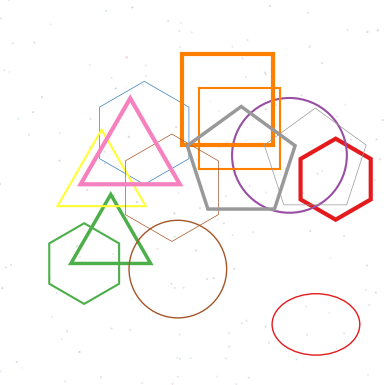[{"shape": "hexagon", "thickness": 3, "radius": 0.53, "center": [0.872, 0.535]}, {"shape": "oval", "thickness": 1, "radius": 0.57, "center": [0.821, 0.157]}, {"shape": "hexagon", "thickness": 0.5, "radius": 0.67, "center": [0.375, 0.655]}, {"shape": "hexagon", "thickness": 1.5, "radius": 0.52, "center": [0.219, 0.315]}, {"shape": "triangle", "thickness": 2.5, "radius": 0.6, "center": [0.288, 0.375]}, {"shape": "circle", "thickness": 1.5, "radius": 0.75, "center": [0.752, 0.596]}, {"shape": "square", "thickness": 1.5, "radius": 0.52, "center": [0.623, 0.666]}, {"shape": "square", "thickness": 3, "radius": 0.59, "center": [0.591, 0.742]}, {"shape": "triangle", "thickness": 1.5, "radius": 0.66, "center": [0.264, 0.531]}, {"shape": "circle", "thickness": 1, "radius": 0.63, "center": [0.462, 0.301]}, {"shape": "hexagon", "thickness": 0.5, "radius": 0.7, "center": [0.446, 0.512]}, {"shape": "triangle", "thickness": 3, "radius": 0.74, "center": [0.338, 0.596]}, {"shape": "pentagon", "thickness": 0.5, "radius": 0.69, "center": [0.819, 0.58]}, {"shape": "pentagon", "thickness": 2.5, "radius": 0.74, "center": [0.626, 0.576]}]